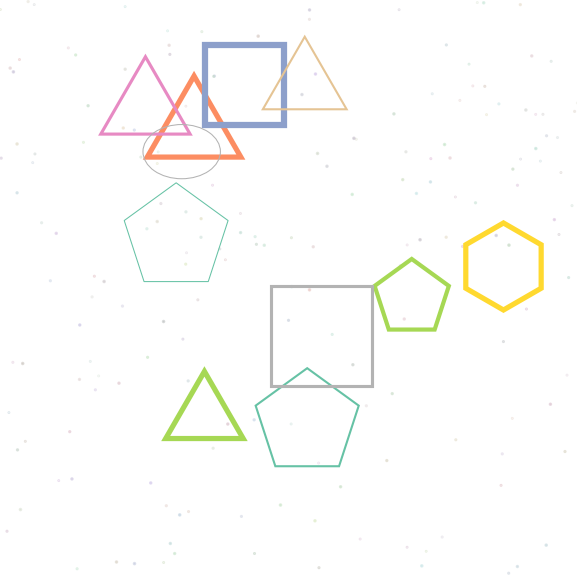[{"shape": "pentagon", "thickness": 0.5, "radius": 0.47, "center": [0.305, 0.588]}, {"shape": "pentagon", "thickness": 1, "radius": 0.47, "center": [0.532, 0.268]}, {"shape": "triangle", "thickness": 2.5, "radius": 0.47, "center": [0.336, 0.774]}, {"shape": "square", "thickness": 3, "radius": 0.34, "center": [0.423, 0.852]}, {"shape": "triangle", "thickness": 1.5, "radius": 0.45, "center": [0.252, 0.812]}, {"shape": "pentagon", "thickness": 2, "radius": 0.34, "center": [0.713, 0.483]}, {"shape": "triangle", "thickness": 2.5, "radius": 0.39, "center": [0.354, 0.279]}, {"shape": "hexagon", "thickness": 2.5, "radius": 0.38, "center": [0.872, 0.538]}, {"shape": "triangle", "thickness": 1, "radius": 0.42, "center": [0.528, 0.852]}, {"shape": "square", "thickness": 1.5, "radius": 0.43, "center": [0.557, 0.417]}, {"shape": "oval", "thickness": 0.5, "radius": 0.34, "center": [0.315, 0.737]}]